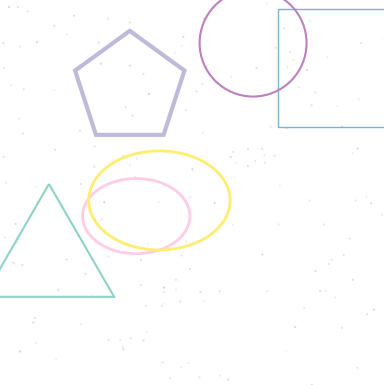[{"shape": "triangle", "thickness": 1.5, "radius": 0.98, "center": [0.127, 0.327]}, {"shape": "pentagon", "thickness": 3, "radius": 0.75, "center": [0.337, 0.771]}, {"shape": "square", "thickness": 1, "radius": 0.76, "center": [0.874, 0.823]}, {"shape": "oval", "thickness": 2, "radius": 0.7, "center": [0.354, 0.439]}, {"shape": "circle", "thickness": 1.5, "radius": 0.69, "center": [0.657, 0.888]}, {"shape": "oval", "thickness": 2, "radius": 0.92, "center": [0.414, 0.479]}]